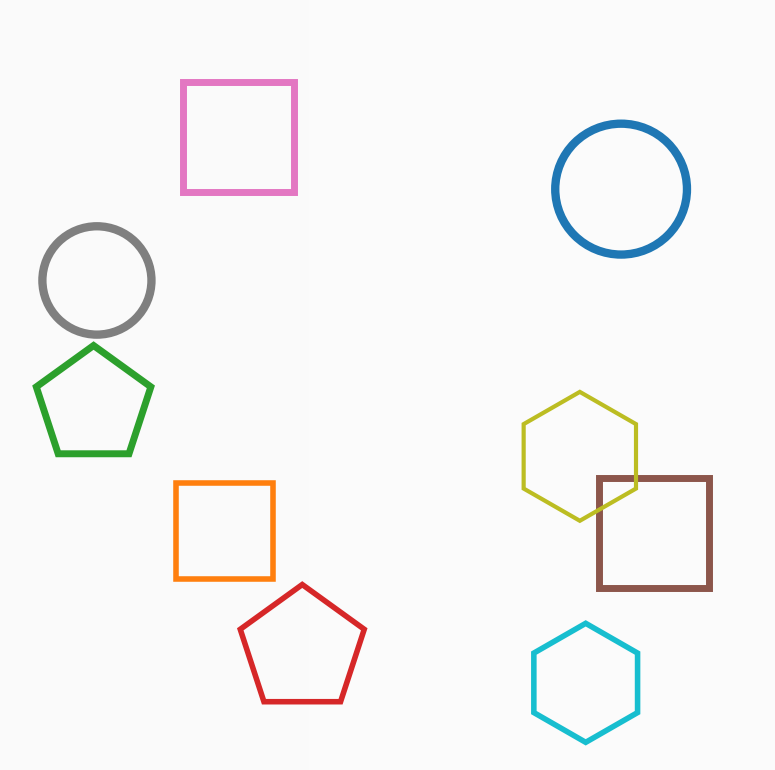[{"shape": "circle", "thickness": 3, "radius": 0.42, "center": [0.801, 0.754]}, {"shape": "square", "thickness": 2, "radius": 0.31, "center": [0.29, 0.31]}, {"shape": "pentagon", "thickness": 2.5, "radius": 0.39, "center": [0.121, 0.474]}, {"shape": "pentagon", "thickness": 2, "radius": 0.42, "center": [0.39, 0.157]}, {"shape": "square", "thickness": 2.5, "radius": 0.36, "center": [0.844, 0.308]}, {"shape": "square", "thickness": 2.5, "radius": 0.36, "center": [0.308, 0.822]}, {"shape": "circle", "thickness": 3, "radius": 0.35, "center": [0.125, 0.636]}, {"shape": "hexagon", "thickness": 1.5, "radius": 0.42, "center": [0.748, 0.407]}, {"shape": "hexagon", "thickness": 2, "radius": 0.39, "center": [0.756, 0.113]}]